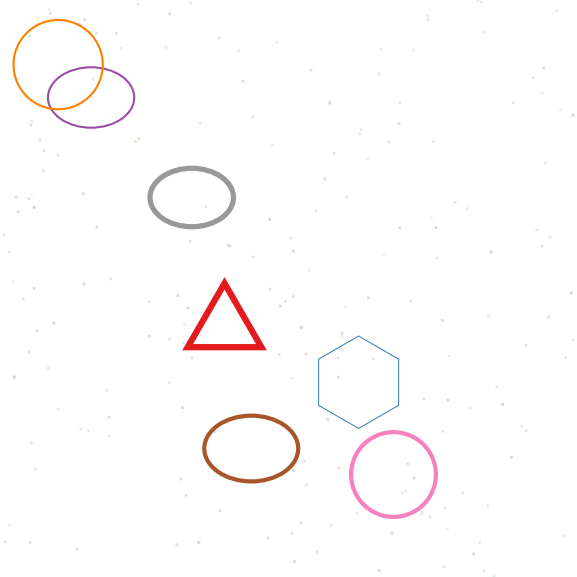[{"shape": "triangle", "thickness": 3, "radius": 0.37, "center": [0.389, 0.435]}, {"shape": "hexagon", "thickness": 0.5, "radius": 0.4, "center": [0.621, 0.337]}, {"shape": "oval", "thickness": 1, "radius": 0.37, "center": [0.158, 0.83]}, {"shape": "circle", "thickness": 1, "radius": 0.39, "center": [0.101, 0.887]}, {"shape": "oval", "thickness": 2, "radius": 0.41, "center": [0.435, 0.222]}, {"shape": "circle", "thickness": 2, "radius": 0.37, "center": [0.681, 0.177]}, {"shape": "oval", "thickness": 2.5, "radius": 0.36, "center": [0.332, 0.657]}]